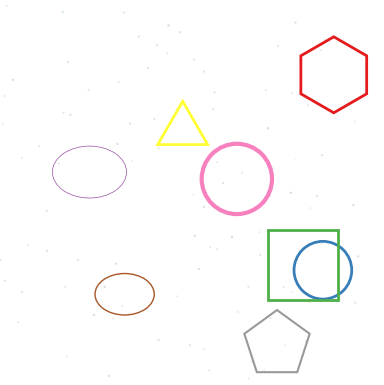[{"shape": "hexagon", "thickness": 2, "radius": 0.49, "center": [0.867, 0.806]}, {"shape": "circle", "thickness": 2, "radius": 0.37, "center": [0.839, 0.298]}, {"shape": "square", "thickness": 2, "radius": 0.46, "center": [0.787, 0.311]}, {"shape": "oval", "thickness": 0.5, "radius": 0.48, "center": [0.232, 0.553]}, {"shape": "triangle", "thickness": 2, "radius": 0.37, "center": [0.475, 0.662]}, {"shape": "oval", "thickness": 1, "radius": 0.38, "center": [0.324, 0.236]}, {"shape": "circle", "thickness": 3, "radius": 0.46, "center": [0.615, 0.535]}, {"shape": "pentagon", "thickness": 1.5, "radius": 0.45, "center": [0.72, 0.105]}]